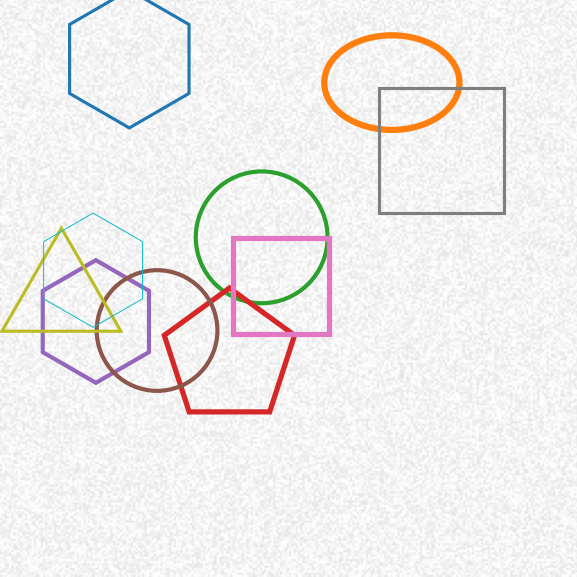[{"shape": "hexagon", "thickness": 1.5, "radius": 0.6, "center": [0.224, 0.897]}, {"shape": "oval", "thickness": 3, "radius": 0.59, "center": [0.679, 0.856]}, {"shape": "circle", "thickness": 2, "radius": 0.57, "center": [0.453, 0.588]}, {"shape": "pentagon", "thickness": 2.5, "radius": 0.59, "center": [0.397, 0.382]}, {"shape": "hexagon", "thickness": 2, "radius": 0.53, "center": [0.166, 0.442]}, {"shape": "circle", "thickness": 2, "radius": 0.52, "center": [0.272, 0.427]}, {"shape": "square", "thickness": 2.5, "radius": 0.41, "center": [0.486, 0.504]}, {"shape": "square", "thickness": 1.5, "radius": 0.54, "center": [0.765, 0.739]}, {"shape": "triangle", "thickness": 1.5, "radius": 0.59, "center": [0.106, 0.485]}, {"shape": "hexagon", "thickness": 0.5, "radius": 0.49, "center": [0.161, 0.531]}]